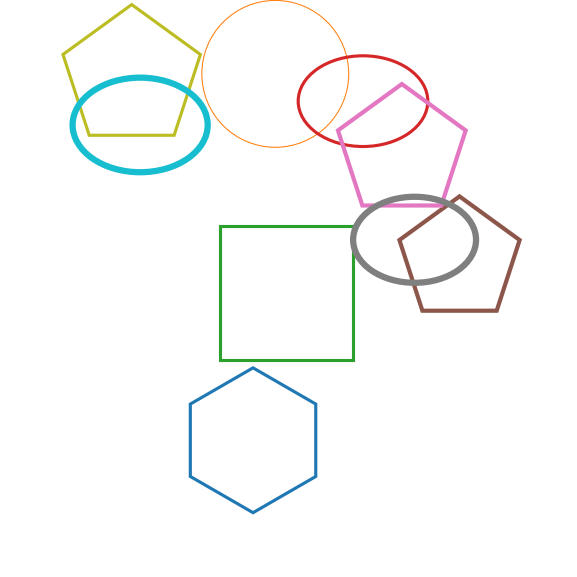[{"shape": "hexagon", "thickness": 1.5, "radius": 0.63, "center": [0.438, 0.237]}, {"shape": "circle", "thickness": 0.5, "radius": 0.64, "center": [0.477, 0.871]}, {"shape": "square", "thickness": 1.5, "radius": 0.58, "center": [0.496, 0.492]}, {"shape": "oval", "thickness": 1.5, "radius": 0.56, "center": [0.629, 0.824]}, {"shape": "pentagon", "thickness": 2, "radius": 0.55, "center": [0.796, 0.55]}, {"shape": "pentagon", "thickness": 2, "radius": 0.58, "center": [0.696, 0.737]}, {"shape": "oval", "thickness": 3, "radius": 0.53, "center": [0.718, 0.584]}, {"shape": "pentagon", "thickness": 1.5, "radius": 0.63, "center": [0.228, 0.866]}, {"shape": "oval", "thickness": 3, "radius": 0.58, "center": [0.243, 0.783]}]